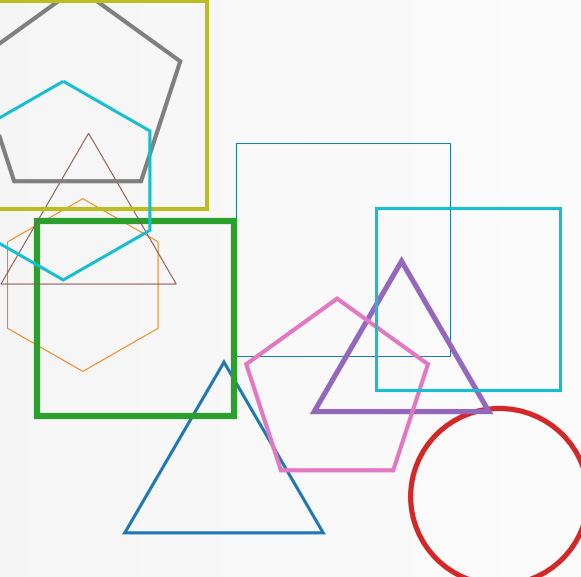[{"shape": "triangle", "thickness": 1.5, "radius": 0.99, "center": [0.385, 0.175]}, {"shape": "square", "thickness": 0.5, "radius": 0.92, "center": [0.59, 0.566]}, {"shape": "hexagon", "thickness": 0.5, "radius": 0.75, "center": [0.142, 0.506]}, {"shape": "square", "thickness": 3, "radius": 0.85, "center": [0.234, 0.447]}, {"shape": "circle", "thickness": 2.5, "radius": 0.76, "center": [0.859, 0.139]}, {"shape": "triangle", "thickness": 2.5, "radius": 0.87, "center": [0.691, 0.373]}, {"shape": "triangle", "thickness": 0.5, "radius": 0.87, "center": [0.152, 0.594]}, {"shape": "pentagon", "thickness": 2, "radius": 0.82, "center": [0.58, 0.318]}, {"shape": "pentagon", "thickness": 2, "radius": 0.93, "center": [0.133, 0.836]}, {"shape": "square", "thickness": 2, "radius": 0.9, "center": [0.176, 0.817]}, {"shape": "square", "thickness": 1.5, "radius": 0.79, "center": [0.805, 0.481]}, {"shape": "hexagon", "thickness": 1.5, "radius": 0.86, "center": [0.109, 0.686]}]